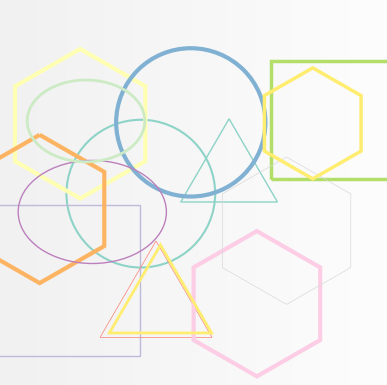[{"shape": "circle", "thickness": 1.5, "radius": 0.96, "center": [0.363, 0.497]}, {"shape": "triangle", "thickness": 1, "radius": 0.72, "center": [0.591, 0.547]}, {"shape": "hexagon", "thickness": 3, "radius": 0.97, "center": [0.207, 0.679]}, {"shape": "square", "thickness": 1, "radius": 0.98, "center": [0.165, 0.271]}, {"shape": "triangle", "thickness": 0.5, "radius": 0.83, "center": [0.403, 0.207]}, {"shape": "circle", "thickness": 3, "radius": 0.96, "center": [0.492, 0.682]}, {"shape": "hexagon", "thickness": 3, "radius": 0.96, "center": [0.102, 0.457]}, {"shape": "square", "thickness": 2.5, "radius": 0.77, "center": [0.852, 0.688]}, {"shape": "hexagon", "thickness": 3, "radius": 0.94, "center": [0.663, 0.211]}, {"shape": "hexagon", "thickness": 0.5, "radius": 0.96, "center": [0.739, 0.401]}, {"shape": "oval", "thickness": 1, "radius": 0.96, "center": [0.238, 0.449]}, {"shape": "oval", "thickness": 2, "radius": 0.76, "center": [0.222, 0.686]}, {"shape": "triangle", "thickness": 2, "radius": 0.76, "center": [0.414, 0.211]}, {"shape": "hexagon", "thickness": 2.5, "radius": 0.72, "center": [0.807, 0.68]}]